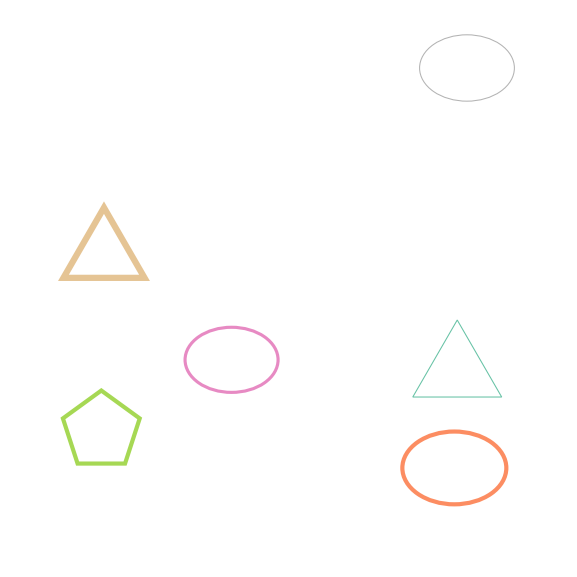[{"shape": "triangle", "thickness": 0.5, "radius": 0.44, "center": [0.792, 0.356]}, {"shape": "oval", "thickness": 2, "radius": 0.45, "center": [0.787, 0.189]}, {"shape": "oval", "thickness": 1.5, "radius": 0.4, "center": [0.401, 0.376]}, {"shape": "pentagon", "thickness": 2, "radius": 0.35, "center": [0.175, 0.253]}, {"shape": "triangle", "thickness": 3, "radius": 0.41, "center": [0.18, 0.559]}, {"shape": "oval", "thickness": 0.5, "radius": 0.41, "center": [0.809, 0.881]}]